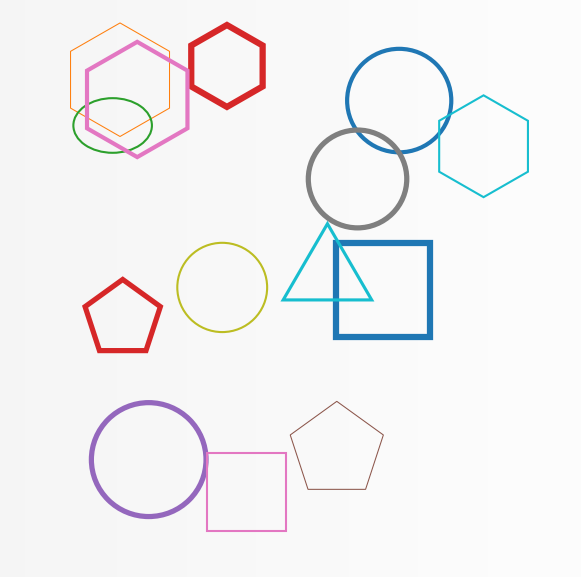[{"shape": "square", "thickness": 3, "radius": 0.41, "center": [0.659, 0.497]}, {"shape": "circle", "thickness": 2, "radius": 0.45, "center": [0.687, 0.825]}, {"shape": "hexagon", "thickness": 0.5, "radius": 0.49, "center": [0.207, 0.861]}, {"shape": "oval", "thickness": 1, "radius": 0.34, "center": [0.194, 0.782]}, {"shape": "hexagon", "thickness": 3, "radius": 0.35, "center": [0.39, 0.885]}, {"shape": "pentagon", "thickness": 2.5, "radius": 0.34, "center": [0.211, 0.447]}, {"shape": "circle", "thickness": 2.5, "radius": 0.49, "center": [0.256, 0.203]}, {"shape": "pentagon", "thickness": 0.5, "radius": 0.42, "center": [0.579, 0.22]}, {"shape": "square", "thickness": 1, "radius": 0.34, "center": [0.424, 0.147]}, {"shape": "hexagon", "thickness": 2, "radius": 0.5, "center": [0.236, 0.827]}, {"shape": "circle", "thickness": 2.5, "radius": 0.42, "center": [0.615, 0.689]}, {"shape": "circle", "thickness": 1, "radius": 0.39, "center": [0.382, 0.501]}, {"shape": "triangle", "thickness": 1.5, "radius": 0.44, "center": [0.563, 0.524]}, {"shape": "hexagon", "thickness": 1, "radius": 0.44, "center": [0.832, 0.746]}]